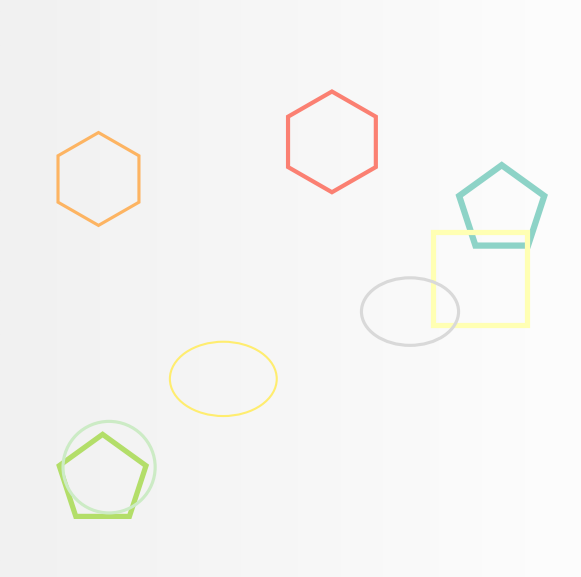[{"shape": "pentagon", "thickness": 3, "radius": 0.38, "center": [0.863, 0.636]}, {"shape": "square", "thickness": 2.5, "radius": 0.4, "center": [0.826, 0.517]}, {"shape": "hexagon", "thickness": 2, "radius": 0.44, "center": [0.571, 0.753]}, {"shape": "hexagon", "thickness": 1.5, "radius": 0.4, "center": [0.169, 0.689]}, {"shape": "pentagon", "thickness": 2.5, "radius": 0.39, "center": [0.177, 0.168]}, {"shape": "oval", "thickness": 1.5, "radius": 0.42, "center": [0.705, 0.46]}, {"shape": "circle", "thickness": 1.5, "radius": 0.4, "center": [0.188, 0.19]}, {"shape": "oval", "thickness": 1, "radius": 0.46, "center": [0.384, 0.343]}]